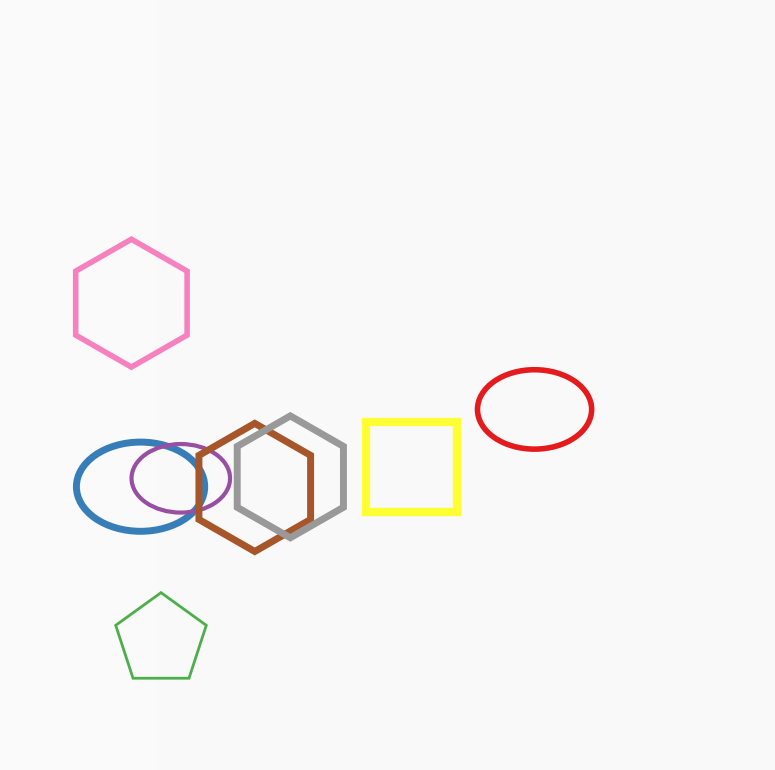[{"shape": "oval", "thickness": 2, "radius": 0.37, "center": [0.69, 0.468]}, {"shape": "oval", "thickness": 2.5, "radius": 0.41, "center": [0.181, 0.368]}, {"shape": "pentagon", "thickness": 1, "radius": 0.31, "center": [0.208, 0.169]}, {"shape": "oval", "thickness": 1.5, "radius": 0.32, "center": [0.233, 0.379]}, {"shape": "square", "thickness": 3, "radius": 0.29, "center": [0.53, 0.394]}, {"shape": "hexagon", "thickness": 2.5, "radius": 0.42, "center": [0.329, 0.367]}, {"shape": "hexagon", "thickness": 2, "radius": 0.42, "center": [0.17, 0.606]}, {"shape": "hexagon", "thickness": 2.5, "radius": 0.4, "center": [0.375, 0.381]}]